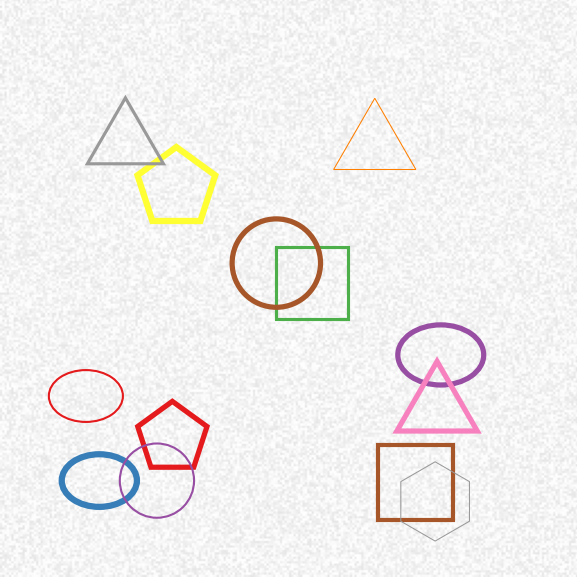[{"shape": "oval", "thickness": 1, "radius": 0.32, "center": [0.149, 0.313]}, {"shape": "pentagon", "thickness": 2.5, "radius": 0.32, "center": [0.298, 0.241]}, {"shape": "oval", "thickness": 3, "radius": 0.33, "center": [0.172, 0.167]}, {"shape": "square", "thickness": 1.5, "radius": 0.31, "center": [0.54, 0.509]}, {"shape": "oval", "thickness": 2.5, "radius": 0.37, "center": [0.763, 0.385]}, {"shape": "circle", "thickness": 1, "radius": 0.32, "center": [0.272, 0.167]}, {"shape": "triangle", "thickness": 0.5, "radius": 0.41, "center": [0.649, 0.747]}, {"shape": "pentagon", "thickness": 3, "radius": 0.35, "center": [0.305, 0.674]}, {"shape": "square", "thickness": 2, "radius": 0.32, "center": [0.719, 0.164]}, {"shape": "circle", "thickness": 2.5, "radius": 0.38, "center": [0.478, 0.544]}, {"shape": "triangle", "thickness": 2.5, "radius": 0.4, "center": [0.757, 0.293]}, {"shape": "hexagon", "thickness": 0.5, "radius": 0.34, "center": [0.753, 0.131]}, {"shape": "triangle", "thickness": 1.5, "radius": 0.38, "center": [0.217, 0.754]}]